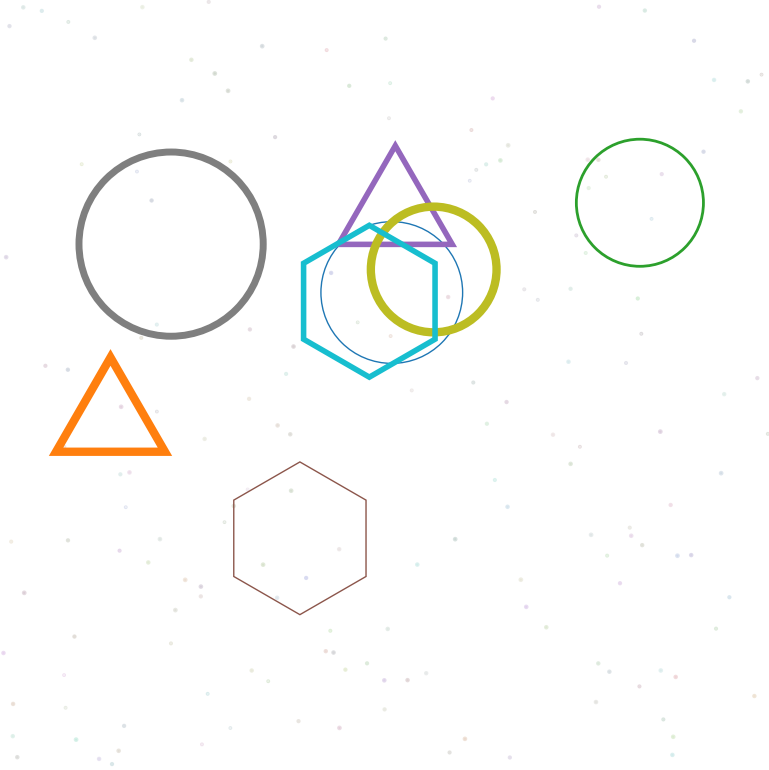[{"shape": "circle", "thickness": 0.5, "radius": 0.46, "center": [0.509, 0.62]}, {"shape": "triangle", "thickness": 3, "radius": 0.41, "center": [0.144, 0.454]}, {"shape": "circle", "thickness": 1, "radius": 0.41, "center": [0.831, 0.737]}, {"shape": "triangle", "thickness": 2, "radius": 0.43, "center": [0.513, 0.725]}, {"shape": "hexagon", "thickness": 0.5, "radius": 0.5, "center": [0.389, 0.301]}, {"shape": "circle", "thickness": 2.5, "radius": 0.6, "center": [0.222, 0.683]}, {"shape": "circle", "thickness": 3, "radius": 0.41, "center": [0.563, 0.65]}, {"shape": "hexagon", "thickness": 2, "radius": 0.49, "center": [0.48, 0.609]}]